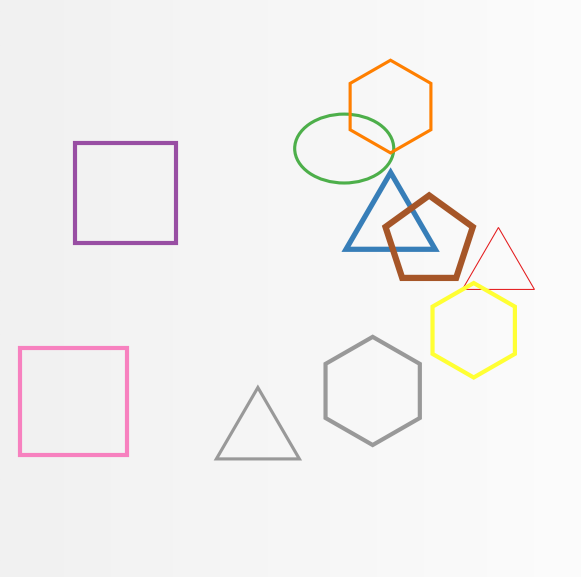[{"shape": "triangle", "thickness": 0.5, "radius": 0.36, "center": [0.858, 0.534]}, {"shape": "triangle", "thickness": 2.5, "radius": 0.44, "center": [0.672, 0.612]}, {"shape": "oval", "thickness": 1.5, "radius": 0.43, "center": [0.592, 0.742]}, {"shape": "square", "thickness": 2, "radius": 0.43, "center": [0.216, 0.665]}, {"shape": "hexagon", "thickness": 1.5, "radius": 0.4, "center": [0.672, 0.815]}, {"shape": "hexagon", "thickness": 2, "radius": 0.41, "center": [0.815, 0.427]}, {"shape": "pentagon", "thickness": 3, "radius": 0.39, "center": [0.738, 0.582]}, {"shape": "square", "thickness": 2, "radius": 0.46, "center": [0.127, 0.304]}, {"shape": "triangle", "thickness": 1.5, "radius": 0.41, "center": [0.444, 0.246]}, {"shape": "hexagon", "thickness": 2, "radius": 0.47, "center": [0.641, 0.322]}]